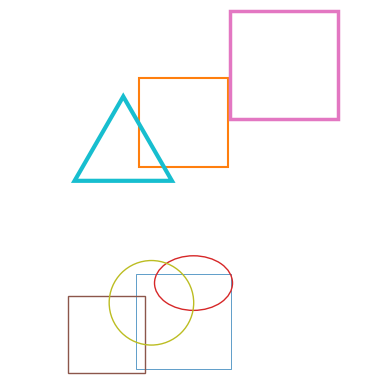[{"shape": "square", "thickness": 0.5, "radius": 0.61, "center": [0.477, 0.166]}, {"shape": "square", "thickness": 1.5, "radius": 0.57, "center": [0.477, 0.682]}, {"shape": "oval", "thickness": 1, "radius": 0.51, "center": [0.503, 0.265]}, {"shape": "square", "thickness": 1, "radius": 0.5, "center": [0.276, 0.132]}, {"shape": "square", "thickness": 2.5, "radius": 0.7, "center": [0.738, 0.832]}, {"shape": "circle", "thickness": 1, "radius": 0.55, "center": [0.393, 0.214]}, {"shape": "triangle", "thickness": 3, "radius": 0.73, "center": [0.32, 0.603]}]